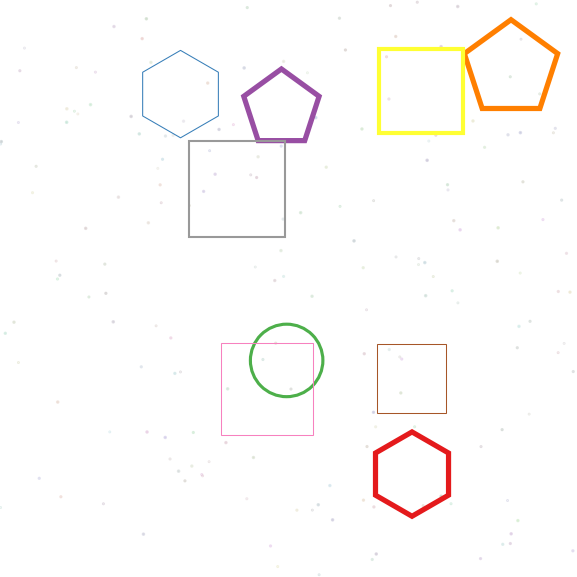[{"shape": "hexagon", "thickness": 2.5, "radius": 0.37, "center": [0.713, 0.178]}, {"shape": "hexagon", "thickness": 0.5, "radius": 0.38, "center": [0.313, 0.836]}, {"shape": "circle", "thickness": 1.5, "radius": 0.31, "center": [0.496, 0.375]}, {"shape": "pentagon", "thickness": 2.5, "radius": 0.34, "center": [0.487, 0.811]}, {"shape": "pentagon", "thickness": 2.5, "radius": 0.42, "center": [0.885, 0.88]}, {"shape": "square", "thickness": 2, "radius": 0.36, "center": [0.729, 0.842]}, {"shape": "square", "thickness": 0.5, "radius": 0.3, "center": [0.713, 0.344]}, {"shape": "square", "thickness": 0.5, "radius": 0.4, "center": [0.463, 0.326]}, {"shape": "square", "thickness": 1, "radius": 0.42, "center": [0.41, 0.673]}]